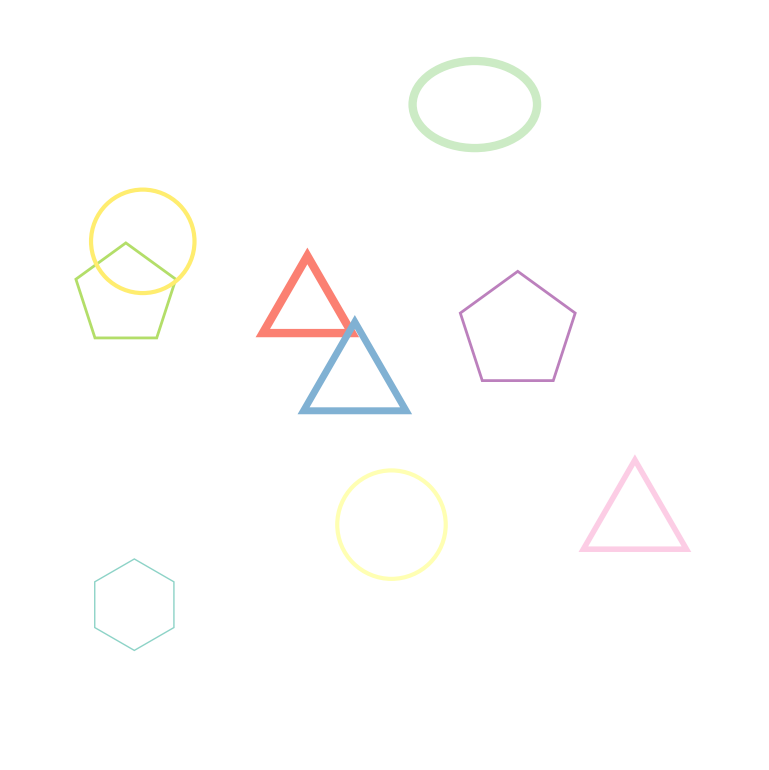[{"shape": "hexagon", "thickness": 0.5, "radius": 0.3, "center": [0.174, 0.215]}, {"shape": "circle", "thickness": 1.5, "radius": 0.35, "center": [0.508, 0.319]}, {"shape": "triangle", "thickness": 3, "radius": 0.33, "center": [0.399, 0.601]}, {"shape": "triangle", "thickness": 2.5, "radius": 0.38, "center": [0.461, 0.505]}, {"shape": "pentagon", "thickness": 1, "radius": 0.34, "center": [0.163, 0.616]}, {"shape": "triangle", "thickness": 2, "radius": 0.39, "center": [0.825, 0.325]}, {"shape": "pentagon", "thickness": 1, "radius": 0.39, "center": [0.672, 0.569]}, {"shape": "oval", "thickness": 3, "radius": 0.4, "center": [0.617, 0.864]}, {"shape": "circle", "thickness": 1.5, "radius": 0.34, "center": [0.185, 0.687]}]